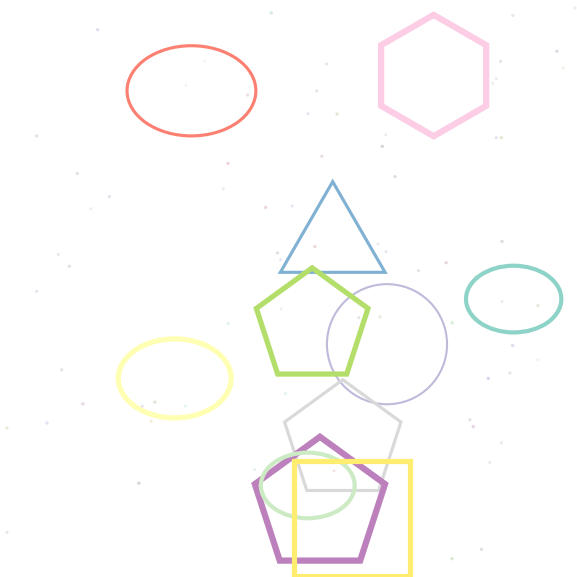[{"shape": "oval", "thickness": 2, "radius": 0.41, "center": [0.889, 0.481]}, {"shape": "oval", "thickness": 2.5, "radius": 0.49, "center": [0.303, 0.344]}, {"shape": "circle", "thickness": 1, "radius": 0.52, "center": [0.67, 0.403]}, {"shape": "oval", "thickness": 1.5, "radius": 0.56, "center": [0.332, 0.842]}, {"shape": "triangle", "thickness": 1.5, "radius": 0.52, "center": [0.576, 0.58]}, {"shape": "pentagon", "thickness": 2.5, "radius": 0.51, "center": [0.541, 0.434]}, {"shape": "hexagon", "thickness": 3, "radius": 0.53, "center": [0.751, 0.868]}, {"shape": "pentagon", "thickness": 1.5, "radius": 0.53, "center": [0.594, 0.236]}, {"shape": "pentagon", "thickness": 3, "radius": 0.59, "center": [0.554, 0.124]}, {"shape": "oval", "thickness": 2, "radius": 0.41, "center": [0.533, 0.159]}, {"shape": "square", "thickness": 2.5, "radius": 0.5, "center": [0.609, 0.101]}]